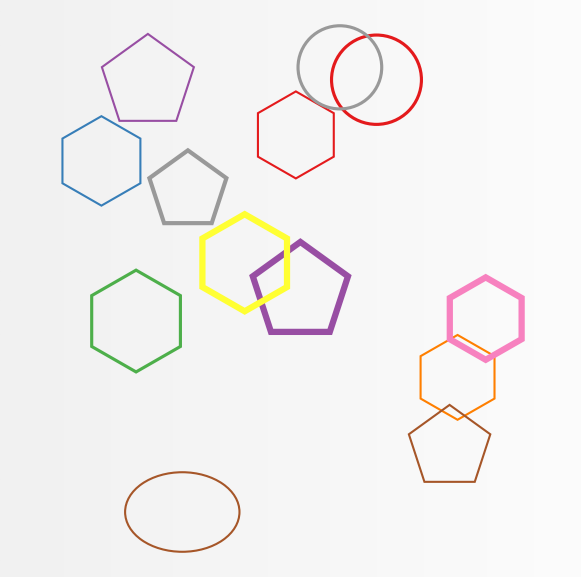[{"shape": "hexagon", "thickness": 1, "radius": 0.38, "center": [0.509, 0.765]}, {"shape": "circle", "thickness": 1.5, "radius": 0.39, "center": [0.648, 0.861]}, {"shape": "hexagon", "thickness": 1, "radius": 0.39, "center": [0.174, 0.72]}, {"shape": "hexagon", "thickness": 1.5, "radius": 0.44, "center": [0.234, 0.443]}, {"shape": "pentagon", "thickness": 3, "radius": 0.43, "center": [0.517, 0.494]}, {"shape": "pentagon", "thickness": 1, "radius": 0.42, "center": [0.254, 0.857]}, {"shape": "hexagon", "thickness": 1, "radius": 0.37, "center": [0.787, 0.346]}, {"shape": "hexagon", "thickness": 3, "radius": 0.42, "center": [0.421, 0.544]}, {"shape": "pentagon", "thickness": 1, "radius": 0.37, "center": [0.773, 0.224]}, {"shape": "oval", "thickness": 1, "radius": 0.49, "center": [0.314, 0.113]}, {"shape": "hexagon", "thickness": 3, "radius": 0.36, "center": [0.836, 0.447]}, {"shape": "circle", "thickness": 1.5, "radius": 0.36, "center": [0.585, 0.883]}, {"shape": "pentagon", "thickness": 2, "radius": 0.35, "center": [0.323, 0.669]}]